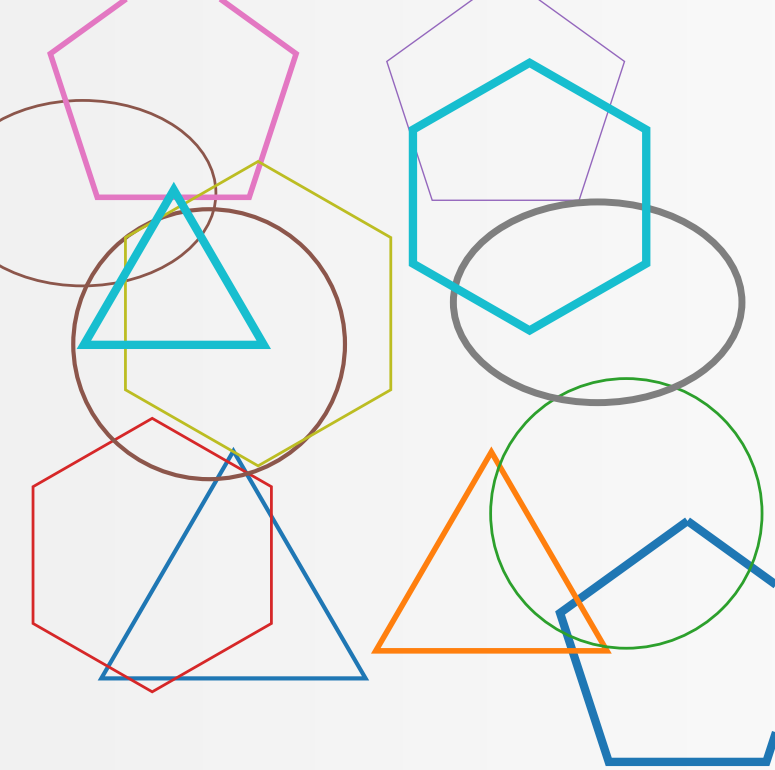[{"shape": "triangle", "thickness": 1.5, "radius": 0.98, "center": [0.301, 0.217]}, {"shape": "pentagon", "thickness": 3, "radius": 0.86, "center": [0.887, 0.15]}, {"shape": "triangle", "thickness": 2, "radius": 0.86, "center": [0.634, 0.241]}, {"shape": "circle", "thickness": 1, "radius": 0.88, "center": [0.808, 0.333]}, {"shape": "hexagon", "thickness": 1, "radius": 0.89, "center": [0.196, 0.279]}, {"shape": "pentagon", "thickness": 0.5, "radius": 0.81, "center": [0.652, 0.87]}, {"shape": "oval", "thickness": 1, "radius": 0.86, "center": [0.107, 0.749]}, {"shape": "circle", "thickness": 1.5, "radius": 0.88, "center": [0.27, 0.553]}, {"shape": "pentagon", "thickness": 2, "radius": 0.83, "center": [0.224, 0.879]}, {"shape": "oval", "thickness": 2.5, "radius": 0.93, "center": [0.771, 0.607]}, {"shape": "hexagon", "thickness": 1, "radius": 0.99, "center": [0.333, 0.593]}, {"shape": "triangle", "thickness": 3, "radius": 0.67, "center": [0.224, 0.619]}, {"shape": "hexagon", "thickness": 3, "radius": 0.87, "center": [0.683, 0.745]}]